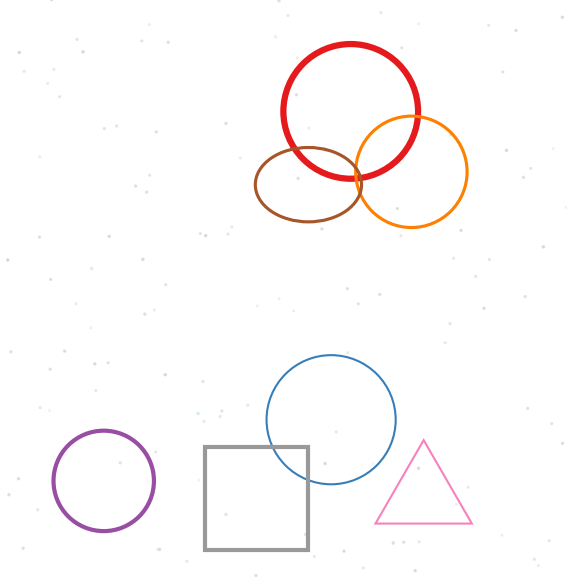[{"shape": "circle", "thickness": 3, "radius": 0.58, "center": [0.607, 0.806]}, {"shape": "circle", "thickness": 1, "radius": 0.56, "center": [0.573, 0.272]}, {"shape": "circle", "thickness": 2, "radius": 0.43, "center": [0.18, 0.166]}, {"shape": "circle", "thickness": 1.5, "radius": 0.48, "center": [0.712, 0.702]}, {"shape": "oval", "thickness": 1.5, "radius": 0.46, "center": [0.534, 0.679]}, {"shape": "triangle", "thickness": 1, "radius": 0.48, "center": [0.734, 0.141]}, {"shape": "square", "thickness": 2, "radius": 0.45, "center": [0.445, 0.136]}]